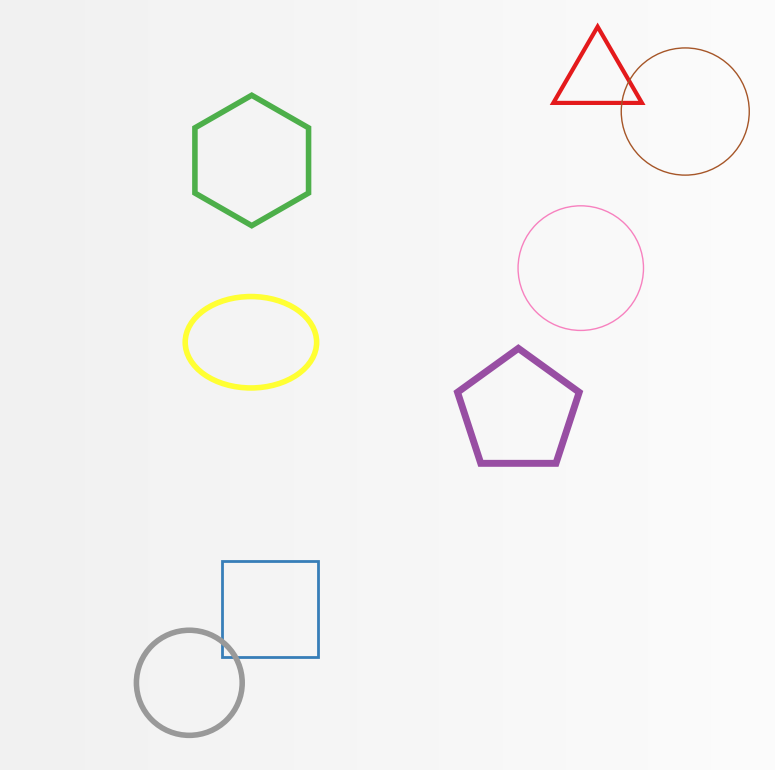[{"shape": "triangle", "thickness": 1.5, "radius": 0.33, "center": [0.771, 0.899]}, {"shape": "square", "thickness": 1, "radius": 0.31, "center": [0.348, 0.209]}, {"shape": "hexagon", "thickness": 2, "radius": 0.42, "center": [0.325, 0.792]}, {"shape": "pentagon", "thickness": 2.5, "radius": 0.41, "center": [0.669, 0.465]}, {"shape": "oval", "thickness": 2, "radius": 0.42, "center": [0.324, 0.556]}, {"shape": "circle", "thickness": 0.5, "radius": 0.41, "center": [0.884, 0.855]}, {"shape": "circle", "thickness": 0.5, "radius": 0.4, "center": [0.749, 0.652]}, {"shape": "circle", "thickness": 2, "radius": 0.34, "center": [0.244, 0.113]}]